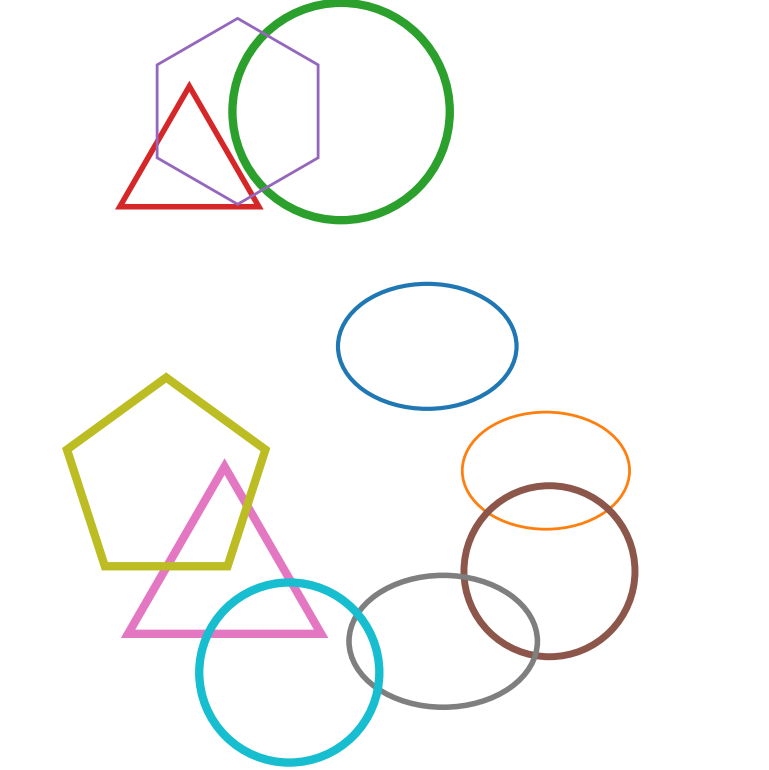[{"shape": "oval", "thickness": 1.5, "radius": 0.58, "center": [0.555, 0.55]}, {"shape": "oval", "thickness": 1, "radius": 0.54, "center": [0.709, 0.389]}, {"shape": "circle", "thickness": 3, "radius": 0.71, "center": [0.443, 0.855]}, {"shape": "triangle", "thickness": 2, "radius": 0.52, "center": [0.246, 0.784]}, {"shape": "hexagon", "thickness": 1, "radius": 0.6, "center": [0.309, 0.855]}, {"shape": "circle", "thickness": 2.5, "radius": 0.56, "center": [0.714, 0.258]}, {"shape": "triangle", "thickness": 3, "radius": 0.72, "center": [0.292, 0.249]}, {"shape": "oval", "thickness": 2, "radius": 0.61, "center": [0.576, 0.167]}, {"shape": "pentagon", "thickness": 3, "radius": 0.68, "center": [0.216, 0.374]}, {"shape": "circle", "thickness": 3, "radius": 0.58, "center": [0.376, 0.127]}]